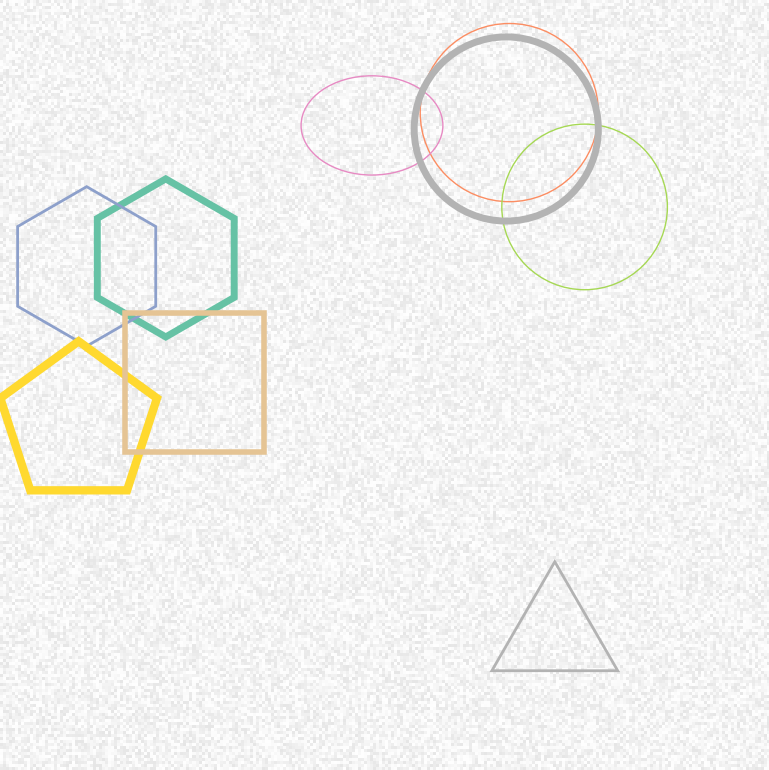[{"shape": "hexagon", "thickness": 2.5, "radius": 0.51, "center": [0.215, 0.665]}, {"shape": "circle", "thickness": 0.5, "radius": 0.58, "center": [0.661, 0.854]}, {"shape": "hexagon", "thickness": 1, "radius": 0.52, "center": [0.113, 0.654]}, {"shape": "oval", "thickness": 0.5, "radius": 0.46, "center": [0.483, 0.837]}, {"shape": "circle", "thickness": 0.5, "radius": 0.54, "center": [0.759, 0.731]}, {"shape": "pentagon", "thickness": 3, "radius": 0.53, "center": [0.102, 0.45]}, {"shape": "square", "thickness": 2, "radius": 0.45, "center": [0.252, 0.503]}, {"shape": "circle", "thickness": 2.5, "radius": 0.6, "center": [0.657, 0.832]}, {"shape": "triangle", "thickness": 1, "radius": 0.47, "center": [0.72, 0.176]}]